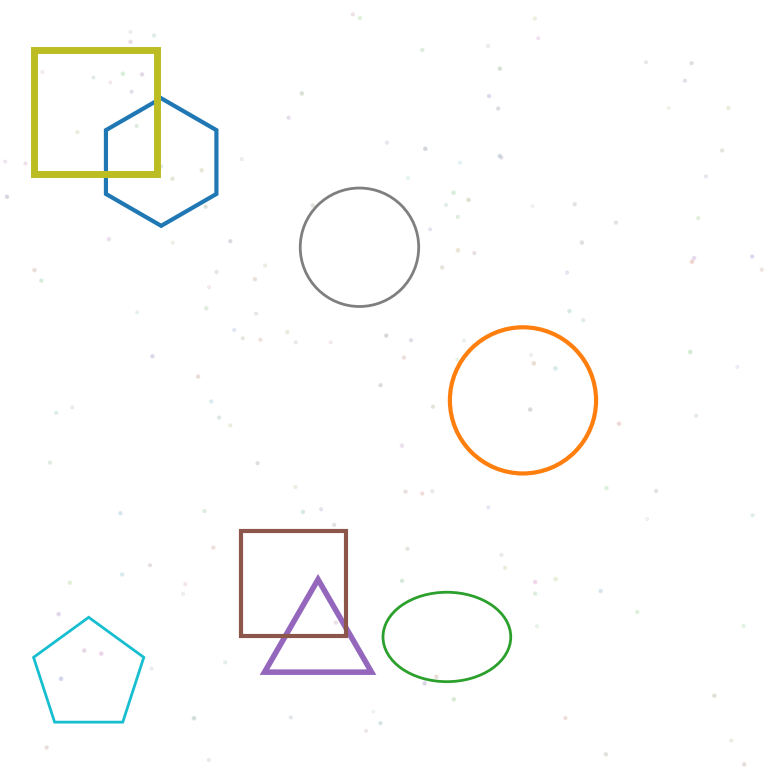[{"shape": "hexagon", "thickness": 1.5, "radius": 0.41, "center": [0.209, 0.79]}, {"shape": "circle", "thickness": 1.5, "radius": 0.47, "center": [0.679, 0.48]}, {"shape": "oval", "thickness": 1, "radius": 0.41, "center": [0.58, 0.173]}, {"shape": "triangle", "thickness": 2, "radius": 0.4, "center": [0.413, 0.167]}, {"shape": "square", "thickness": 1.5, "radius": 0.34, "center": [0.381, 0.243]}, {"shape": "circle", "thickness": 1, "radius": 0.38, "center": [0.467, 0.679]}, {"shape": "square", "thickness": 2.5, "radius": 0.4, "center": [0.124, 0.854]}, {"shape": "pentagon", "thickness": 1, "radius": 0.38, "center": [0.115, 0.123]}]